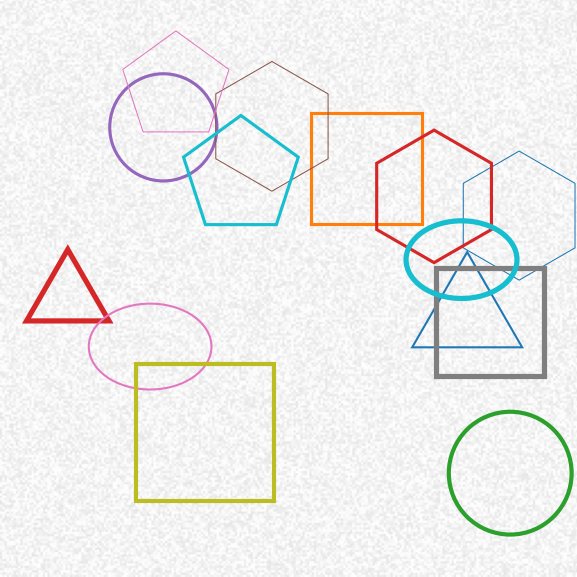[{"shape": "hexagon", "thickness": 0.5, "radius": 0.56, "center": [0.899, 0.626]}, {"shape": "triangle", "thickness": 1, "radius": 0.55, "center": [0.809, 0.453]}, {"shape": "square", "thickness": 1.5, "radius": 0.48, "center": [0.635, 0.707]}, {"shape": "circle", "thickness": 2, "radius": 0.53, "center": [0.883, 0.18]}, {"shape": "hexagon", "thickness": 1.5, "radius": 0.57, "center": [0.752, 0.659]}, {"shape": "triangle", "thickness": 2.5, "radius": 0.41, "center": [0.117, 0.485]}, {"shape": "circle", "thickness": 1.5, "radius": 0.46, "center": [0.283, 0.779]}, {"shape": "hexagon", "thickness": 0.5, "radius": 0.56, "center": [0.471, 0.78]}, {"shape": "oval", "thickness": 1, "radius": 0.53, "center": [0.26, 0.399]}, {"shape": "pentagon", "thickness": 0.5, "radius": 0.48, "center": [0.305, 0.849]}, {"shape": "square", "thickness": 2.5, "radius": 0.47, "center": [0.849, 0.442]}, {"shape": "square", "thickness": 2, "radius": 0.59, "center": [0.355, 0.25]}, {"shape": "pentagon", "thickness": 1.5, "radius": 0.52, "center": [0.417, 0.695]}, {"shape": "oval", "thickness": 2.5, "radius": 0.48, "center": [0.799, 0.55]}]